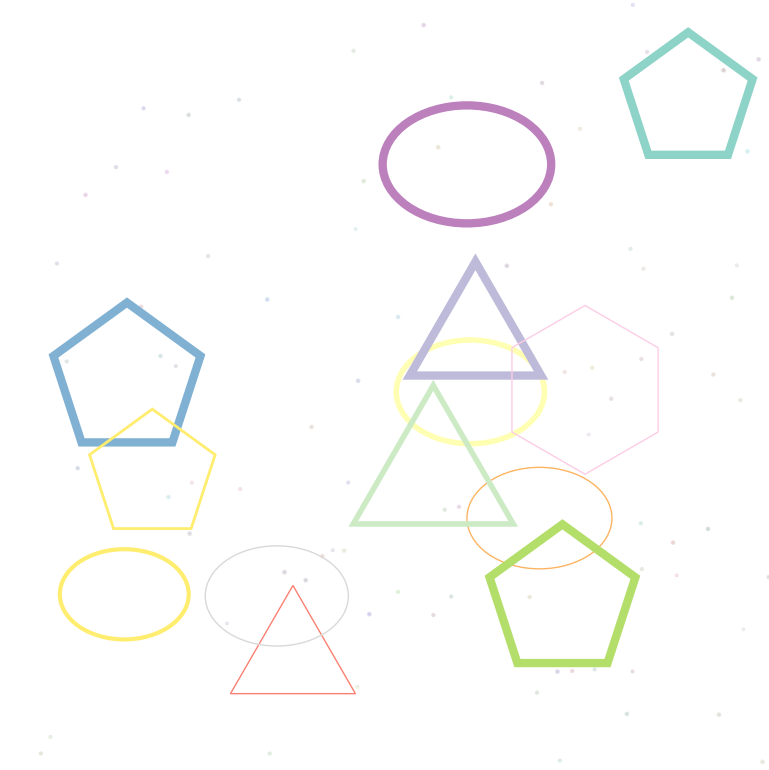[{"shape": "pentagon", "thickness": 3, "radius": 0.44, "center": [0.894, 0.87]}, {"shape": "oval", "thickness": 2, "radius": 0.48, "center": [0.611, 0.491]}, {"shape": "triangle", "thickness": 3, "radius": 0.49, "center": [0.617, 0.562]}, {"shape": "triangle", "thickness": 0.5, "radius": 0.47, "center": [0.38, 0.146]}, {"shape": "pentagon", "thickness": 3, "radius": 0.5, "center": [0.165, 0.507]}, {"shape": "oval", "thickness": 0.5, "radius": 0.47, "center": [0.701, 0.327]}, {"shape": "pentagon", "thickness": 3, "radius": 0.5, "center": [0.73, 0.219]}, {"shape": "hexagon", "thickness": 0.5, "radius": 0.55, "center": [0.76, 0.494]}, {"shape": "oval", "thickness": 0.5, "radius": 0.46, "center": [0.359, 0.226]}, {"shape": "oval", "thickness": 3, "radius": 0.55, "center": [0.606, 0.787]}, {"shape": "triangle", "thickness": 2, "radius": 0.6, "center": [0.563, 0.38]}, {"shape": "oval", "thickness": 1.5, "radius": 0.42, "center": [0.161, 0.228]}, {"shape": "pentagon", "thickness": 1, "radius": 0.43, "center": [0.198, 0.383]}]